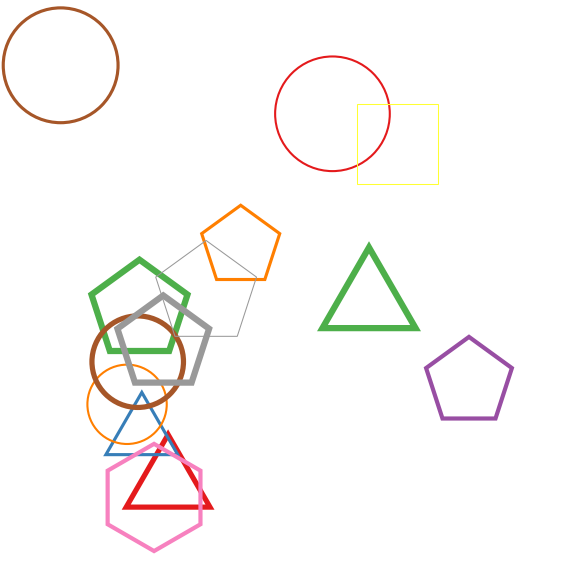[{"shape": "circle", "thickness": 1, "radius": 0.5, "center": [0.576, 0.802]}, {"shape": "triangle", "thickness": 2.5, "radius": 0.42, "center": [0.291, 0.163]}, {"shape": "triangle", "thickness": 1.5, "radius": 0.36, "center": [0.246, 0.248]}, {"shape": "triangle", "thickness": 3, "radius": 0.47, "center": [0.639, 0.478]}, {"shape": "pentagon", "thickness": 3, "radius": 0.44, "center": [0.242, 0.462]}, {"shape": "pentagon", "thickness": 2, "radius": 0.39, "center": [0.812, 0.338]}, {"shape": "pentagon", "thickness": 1.5, "radius": 0.36, "center": [0.417, 0.573]}, {"shape": "circle", "thickness": 1, "radius": 0.34, "center": [0.22, 0.299]}, {"shape": "square", "thickness": 0.5, "radius": 0.35, "center": [0.688, 0.75]}, {"shape": "circle", "thickness": 1.5, "radius": 0.5, "center": [0.105, 0.886]}, {"shape": "circle", "thickness": 2.5, "radius": 0.4, "center": [0.238, 0.373]}, {"shape": "hexagon", "thickness": 2, "radius": 0.46, "center": [0.267, 0.138]}, {"shape": "pentagon", "thickness": 3, "radius": 0.42, "center": [0.283, 0.404]}, {"shape": "pentagon", "thickness": 0.5, "radius": 0.46, "center": [0.357, 0.491]}]